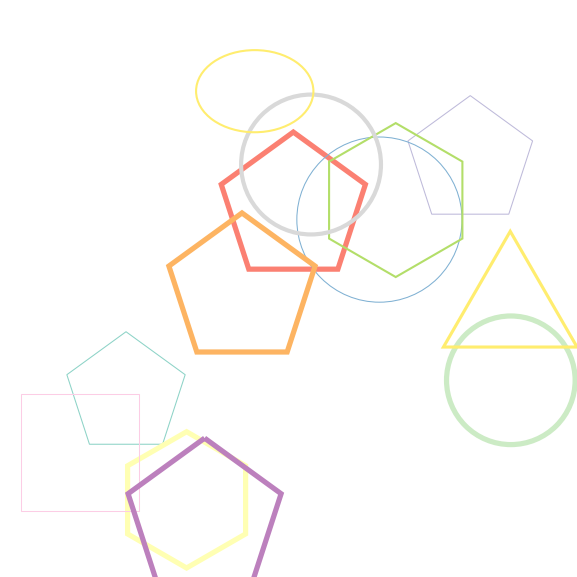[{"shape": "pentagon", "thickness": 0.5, "radius": 0.54, "center": [0.218, 0.317]}, {"shape": "hexagon", "thickness": 2.5, "radius": 0.59, "center": [0.323, 0.134]}, {"shape": "pentagon", "thickness": 0.5, "radius": 0.57, "center": [0.814, 0.72]}, {"shape": "pentagon", "thickness": 2.5, "radius": 0.66, "center": [0.508, 0.639]}, {"shape": "circle", "thickness": 0.5, "radius": 0.72, "center": [0.657, 0.619]}, {"shape": "pentagon", "thickness": 2.5, "radius": 0.67, "center": [0.419, 0.497]}, {"shape": "hexagon", "thickness": 1, "radius": 0.67, "center": [0.685, 0.653]}, {"shape": "square", "thickness": 0.5, "radius": 0.51, "center": [0.139, 0.216]}, {"shape": "circle", "thickness": 2, "radius": 0.61, "center": [0.539, 0.714]}, {"shape": "pentagon", "thickness": 2.5, "radius": 0.7, "center": [0.354, 0.101]}, {"shape": "circle", "thickness": 2.5, "radius": 0.56, "center": [0.885, 0.341]}, {"shape": "triangle", "thickness": 1.5, "radius": 0.67, "center": [0.884, 0.465]}, {"shape": "oval", "thickness": 1, "radius": 0.51, "center": [0.441, 0.841]}]